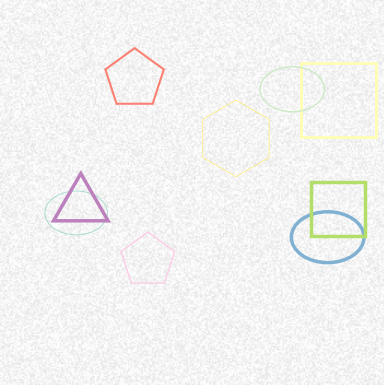[{"shape": "oval", "thickness": 0.5, "radius": 0.41, "center": [0.198, 0.447]}, {"shape": "square", "thickness": 2, "radius": 0.48, "center": [0.879, 0.741]}, {"shape": "pentagon", "thickness": 1.5, "radius": 0.4, "center": [0.35, 0.795]}, {"shape": "oval", "thickness": 2.5, "radius": 0.47, "center": [0.851, 0.384]}, {"shape": "square", "thickness": 2.5, "radius": 0.35, "center": [0.878, 0.457]}, {"shape": "pentagon", "thickness": 1, "radius": 0.37, "center": [0.384, 0.324]}, {"shape": "triangle", "thickness": 2.5, "radius": 0.41, "center": [0.21, 0.467]}, {"shape": "oval", "thickness": 1, "radius": 0.42, "center": [0.759, 0.768]}, {"shape": "hexagon", "thickness": 0.5, "radius": 0.5, "center": [0.613, 0.641]}]